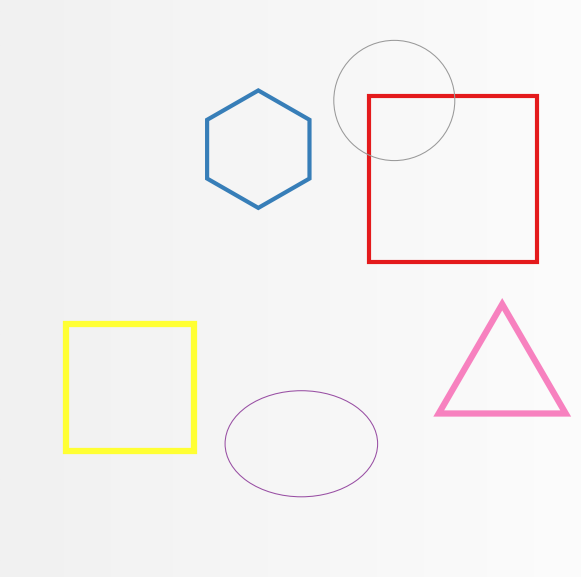[{"shape": "square", "thickness": 2, "radius": 0.72, "center": [0.779, 0.689]}, {"shape": "hexagon", "thickness": 2, "radius": 0.51, "center": [0.444, 0.741]}, {"shape": "oval", "thickness": 0.5, "radius": 0.66, "center": [0.518, 0.231]}, {"shape": "square", "thickness": 3, "radius": 0.55, "center": [0.223, 0.329]}, {"shape": "triangle", "thickness": 3, "radius": 0.63, "center": [0.864, 0.346]}, {"shape": "circle", "thickness": 0.5, "radius": 0.52, "center": [0.678, 0.825]}]